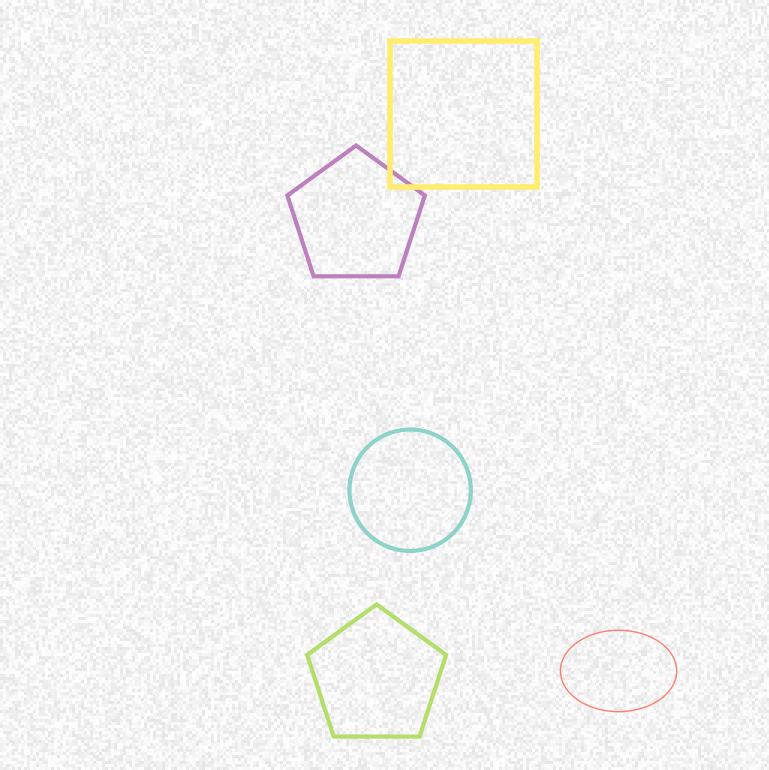[{"shape": "circle", "thickness": 1.5, "radius": 0.39, "center": [0.533, 0.363]}, {"shape": "oval", "thickness": 0.5, "radius": 0.38, "center": [0.803, 0.129]}, {"shape": "pentagon", "thickness": 1.5, "radius": 0.47, "center": [0.489, 0.12]}, {"shape": "pentagon", "thickness": 1.5, "radius": 0.47, "center": [0.462, 0.717]}, {"shape": "square", "thickness": 2, "radius": 0.48, "center": [0.602, 0.852]}]